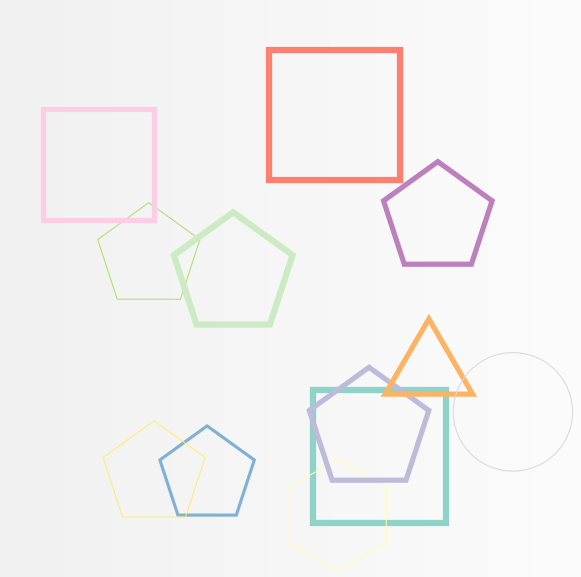[{"shape": "square", "thickness": 3, "radius": 0.57, "center": [0.654, 0.209]}, {"shape": "hexagon", "thickness": 0.5, "radius": 0.48, "center": [0.581, 0.107]}, {"shape": "pentagon", "thickness": 2.5, "radius": 0.54, "center": [0.635, 0.255]}, {"shape": "square", "thickness": 3, "radius": 0.56, "center": [0.575, 0.8]}, {"shape": "pentagon", "thickness": 1.5, "radius": 0.43, "center": [0.356, 0.176]}, {"shape": "triangle", "thickness": 2.5, "radius": 0.43, "center": [0.738, 0.36]}, {"shape": "pentagon", "thickness": 0.5, "radius": 0.46, "center": [0.256, 0.556]}, {"shape": "square", "thickness": 2.5, "radius": 0.48, "center": [0.169, 0.714]}, {"shape": "circle", "thickness": 0.5, "radius": 0.51, "center": [0.882, 0.286]}, {"shape": "pentagon", "thickness": 2.5, "radius": 0.49, "center": [0.753, 0.621]}, {"shape": "pentagon", "thickness": 3, "radius": 0.54, "center": [0.401, 0.524]}, {"shape": "pentagon", "thickness": 0.5, "radius": 0.46, "center": [0.265, 0.178]}]